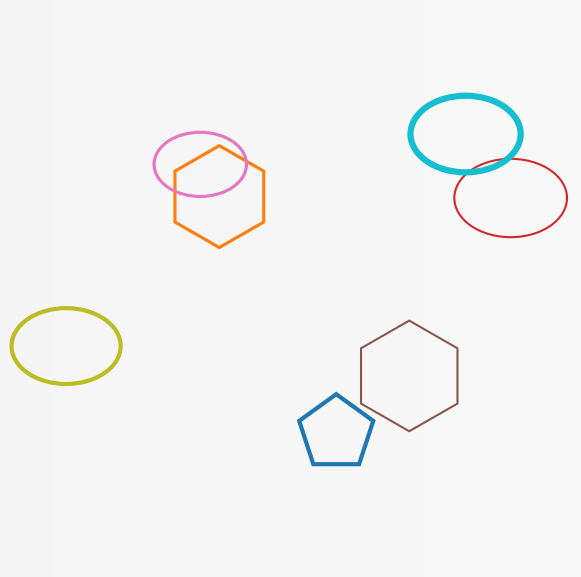[{"shape": "pentagon", "thickness": 2, "radius": 0.34, "center": [0.578, 0.25]}, {"shape": "hexagon", "thickness": 1.5, "radius": 0.44, "center": [0.377, 0.659]}, {"shape": "oval", "thickness": 1, "radius": 0.48, "center": [0.879, 0.656]}, {"shape": "hexagon", "thickness": 1, "radius": 0.48, "center": [0.704, 0.348]}, {"shape": "oval", "thickness": 1.5, "radius": 0.4, "center": [0.345, 0.715]}, {"shape": "oval", "thickness": 2, "radius": 0.47, "center": [0.114, 0.4]}, {"shape": "oval", "thickness": 3, "radius": 0.47, "center": [0.801, 0.767]}]